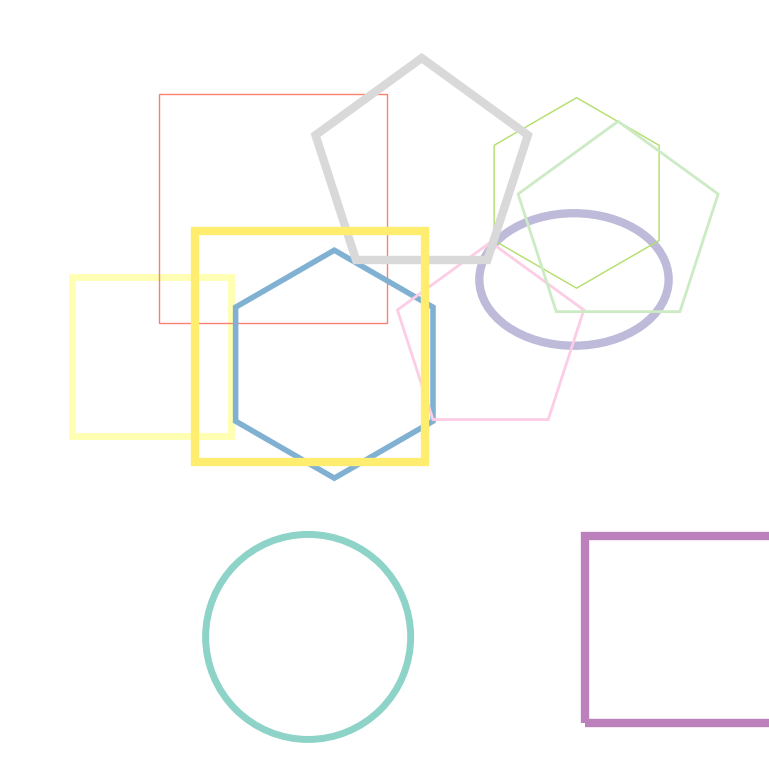[{"shape": "circle", "thickness": 2.5, "radius": 0.67, "center": [0.4, 0.173]}, {"shape": "square", "thickness": 2.5, "radius": 0.52, "center": [0.197, 0.537]}, {"shape": "oval", "thickness": 3, "radius": 0.61, "center": [0.745, 0.637]}, {"shape": "square", "thickness": 0.5, "radius": 0.74, "center": [0.355, 0.729]}, {"shape": "hexagon", "thickness": 2, "radius": 0.74, "center": [0.434, 0.527]}, {"shape": "hexagon", "thickness": 0.5, "radius": 0.62, "center": [0.749, 0.749]}, {"shape": "pentagon", "thickness": 1, "radius": 0.64, "center": [0.637, 0.558]}, {"shape": "pentagon", "thickness": 3, "radius": 0.73, "center": [0.548, 0.78]}, {"shape": "square", "thickness": 3, "radius": 0.61, "center": [0.881, 0.183]}, {"shape": "pentagon", "thickness": 1, "radius": 0.68, "center": [0.803, 0.706]}, {"shape": "square", "thickness": 3, "radius": 0.75, "center": [0.403, 0.55]}]